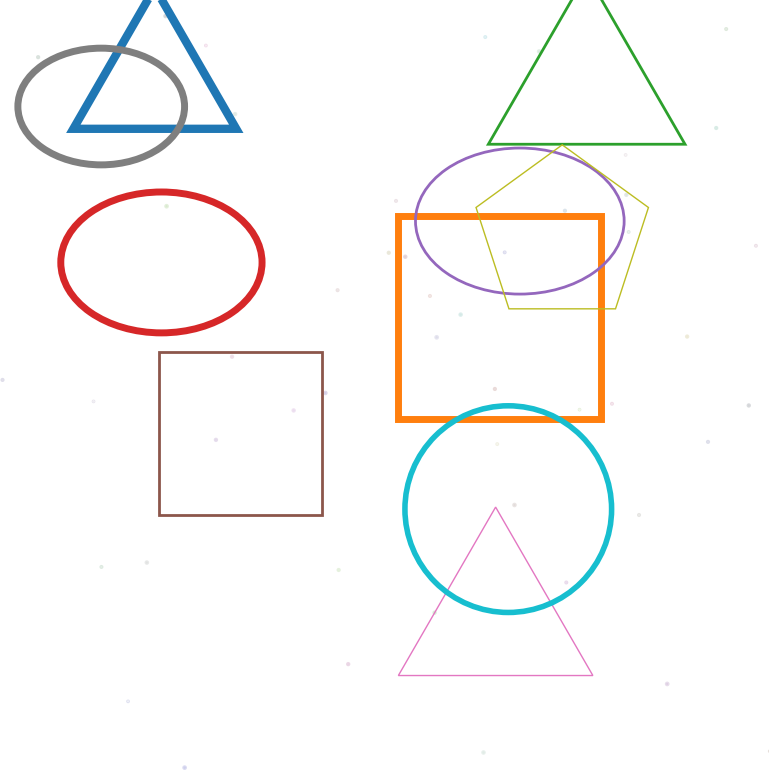[{"shape": "triangle", "thickness": 3, "radius": 0.61, "center": [0.201, 0.894]}, {"shape": "square", "thickness": 2.5, "radius": 0.66, "center": [0.649, 0.588]}, {"shape": "triangle", "thickness": 1, "radius": 0.74, "center": [0.762, 0.886]}, {"shape": "oval", "thickness": 2.5, "radius": 0.65, "center": [0.21, 0.659]}, {"shape": "oval", "thickness": 1, "radius": 0.68, "center": [0.675, 0.713]}, {"shape": "square", "thickness": 1, "radius": 0.53, "center": [0.313, 0.437]}, {"shape": "triangle", "thickness": 0.5, "radius": 0.73, "center": [0.644, 0.196]}, {"shape": "oval", "thickness": 2.5, "radius": 0.54, "center": [0.131, 0.862]}, {"shape": "pentagon", "thickness": 0.5, "radius": 0.59, "center": [0.73, 0.694]}, {"shape": "circle", "thickness": 2, "radius": 0.67, "center": [0.66, 0.339]}]